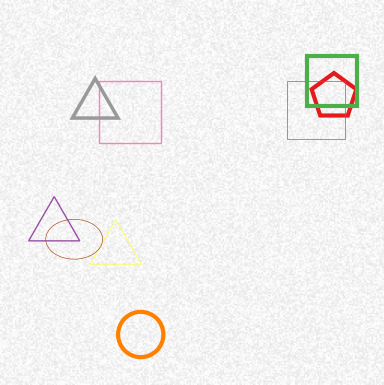[{"shape": "pentagon", "thickness": 3, "radius": 0.31, "center": [0.868, 0.749]}, {"shape": "square", "thickness": 0.5, "radius": 0.38, "center": [0.821, 0.714]}, {"shape": "square", "thickness": 3, "radius": 0.33, "center": [0.862, 0.789]}, {"shape": "triangle", "thickness": 1, "radius": 0.38, "center": [0.141, 0.413]}, {"shape": "circle", "thickness": 3, "radius": 0.29, "center": [0.366, 0.131]}, {"shape": "triangle", "thickness": 0.5, "radius": 0.38, "center": [0.301, 0.352]}, {"shape": "oval", "thickness": 0.5, "radius": 0.37, "center": [0.193, 0.379]}, {"shape": "square", "thickness": 1, "radius": 0.4, "center": [0.338, 0.709]}, {"shape": "triangle", "thickness": 2.5, "radius": 0.34, "center": [0.247, 0.728]}]